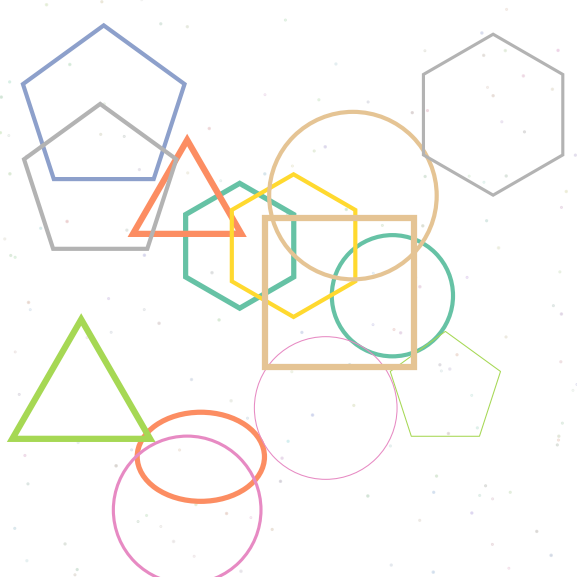[{"shape": "hexagon", "thickness": 2.5, "radius": 0.54, "center": [0.415, 0.574]}, {"shape": "circle", "thickness": 2, "radius": 0.52, "center": [0.679, 0.487]}, {"shape": "oval", "thickness": 2.5, "radius": 0.55, "center": [0.348, 0.208]}, {"shape": "triangle", "thickness": 3, "radius": 0.54, "center": [0.324, 0.648]}, {"shape": "pentagon", "thickness": 2, "radius": 0.74, "center": [0.18, 0.808]}, {"shape": "circle", "thickness": 0.5, "radius": 0.62, "center": [0.564, 0.293]}, {"shape": "circle", "thickness": 1.5, "radius": 0.64, "center": [0.324, 0.116]}, {"shape": "triangle", "thickness": 3, "radius": 0.69, "center": [0.141, 0.308]}, {"shape": "pentagon", "thickness": 0.5, "radius": 0.5, "center": [0.771, 0.325]}, {"shape": "hexagon", "thickness": 2, "radius": 0.62, "center": [0.508, 0.574]}, {"shape": "square", "thickness": 3, "radius": 0.65, "center": [0.588, 0.493]}, {"shape": "circle", "thickness": 2, "radius": 0.73, "center": [0.611, 0.66]}, {"shape": "pentagon", "thickness": 2, "radius": 0.69, "center": [0.174, 0.68]}, {"shape": "hexagon", "thickness": 1.5, "radius": 0.7, "center": [0.854, 0.801]}]